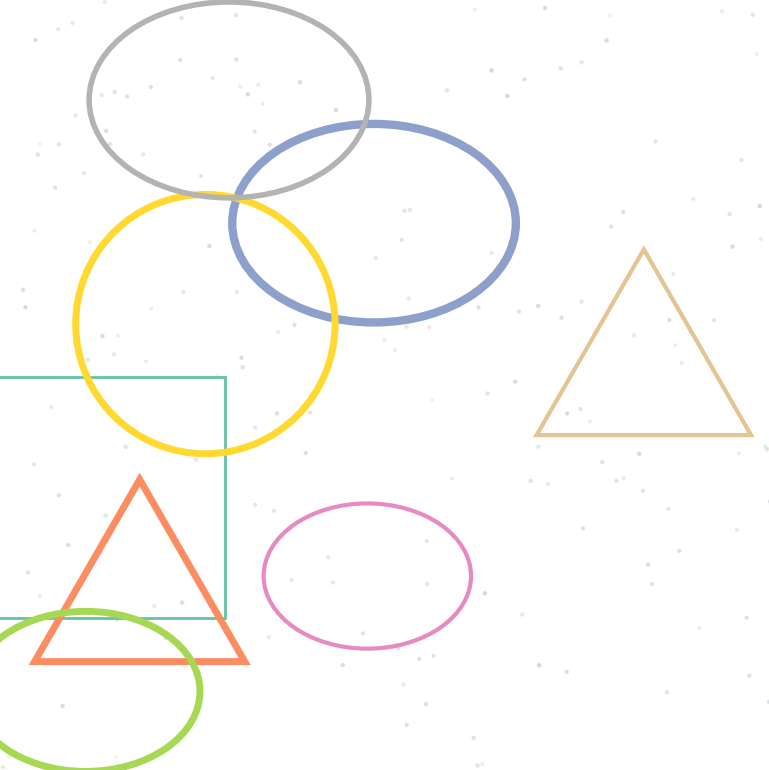[{"shape": "square", "thickness": 1, "radius": 0.78, "center": [0.136, 0.354]}, {"shape": "triangle", "thickness": 2.5, "radius": 0.79, "center": [0.181, 0.22]}, {"shape": "oval", "thickness": 3, "radius": 0.92, "center": [0.486, 0.71]}, {"shape": "oval", "thickness": 1.5, "radius": 0.67, "center": [0.477, 0.252]}, {"shape": "oval", "thickness": 2.5, "radius": 0.74, "center": [0.111, 0.102]}, {"shape": "circle", "thickness": 2.5, "radius": 0.84, "center": [0.267, 0.579]}, {"shape": "triangle", "thickness": 1.5, "radius": 0.8, "center": [0.836, 0.515]}, {"shape": "oval", "thickness": 2, "radius": 0.91, "center": [0.297, 0.87]}]